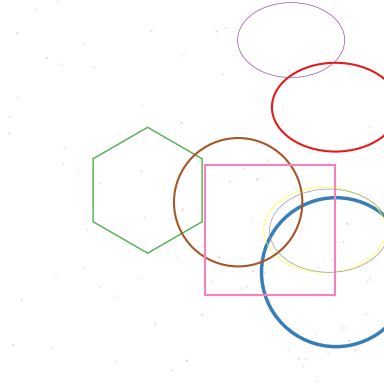[{"shape": "oval", "thickness": 1.5, "radius": 0.82, "center": [0.871, 0.722]}, {"shape": "circle", "thickness": 2.5, "radius": 0.97, "center": [0.873, 0.293]}, {"shape": "hexagon", "thickness": 1, "radius": 0.82, "center": [0.383, 0.506]}, {"shape": "oval", "thickness": 0.5, "radius": 0.69, "center": [0.756, 0.896]}, {"shape": "oval", "thickness": 0.5, "radius": 0.79, "center": [0.843, 0.403]}, {"shape": "circle", "thickness": 1.5, "radius": 0.83, "center": [0.619, 0.475]}, {"shape": "square", "thickness": 1.5, "radius": 0.84, "center": [0.701, 0.403]}, {"shape": "oval", "thickness": 0.5, "radius": 0.77, "center": [0.854, 0.401]}]